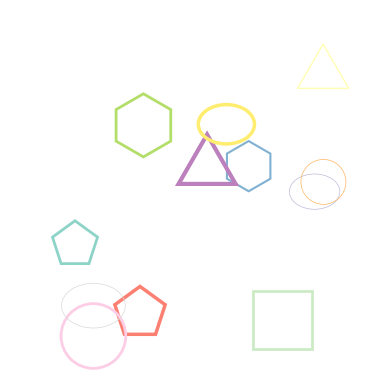[{"shape": "pentagon", "thickness": 2, "radius": 0.31, "center": [0.195, 0.365]}, {"shape": "triangle", "thickness": 1, "radius": 0.38, "center": [0.839, 0.809]}, {"shape": "oval", "thickness": 0.5, "radius": 0.33, "center": [0.817, 0.502]}, {"shape": "pentagon", "thickness": 2.5, "radius": 0.34, "center": [0.364, 0.187]}, {"shape": "hexagon", "thickness": 1.5, "radius": 0.33, "center": [0.646, 0.568]}, {"shape": "circle", "thickness": 0.5, "radius": 0.29, "center": [0.84, 0.528]}, {"shape": "hexagon", "thickness": 2, "radius": 0.41, "center": [0.373, 0.674]}, {"shape": "circle", "thickness": 2, "radius": 0.42, "center": [0.243, 0.127]}, {"shape": "oval", "thickness": 0.5, "radius": 0.41, "center": [0.243, 0.206]}, {"shape": "triangle", "thickness": 3, "radius": 0.43, "center": [0.538, 0.565]}, {"shape": "square", "thickness": 2, "radius": 0.38, "center": [0.734, 0.168]}, {"shape": "oval", "thickness": 2.5, "radius": 0.36, "center": [0.588, 0.677]}]